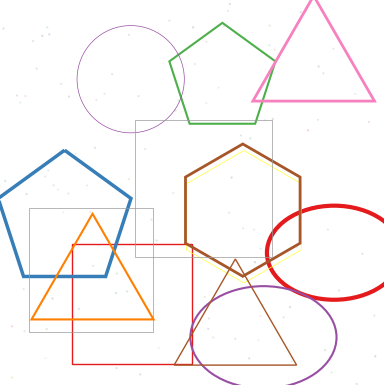[{"shape": "square", "thickness": 1, "radius": 0.78, "center": [0.342, 0.211]}, {"shape": "oval", "thickness": 3, "radius": 0.87, "center": [0.868, 0.344]}, {"shape": "pentagon", "thickness": 2.5, "radius": 0.91, "center": [0.168, 0.429]}, {"shape": "pentagon", "thickness": 1.5, "radius": 0.72, "center": [0.578, 0.796]}, {"shape": "oval", "thickness": 1.5, "radius": 0.95, "center": [0.684, 0.124]}, {"shape": "circle", "thickness": 0.5, "radius": 0.7, "center": [0.339, 0.794]}, {"shape": "triangle", "thickness": 1.5, "radius": 0.91, "center": [0.24, 0.262]}, {"shape": "hexagon", "thickness": 0.5, "radius": 0.86, "center": [0.634, 0.437]}, {"shape": "hexagon", "thickness": 2, "radius": 0.86, "center": [0.631, 0.454]}, {"shape": "triangle", "thickness": 1, "radius": 0.92, "center": [0.611, 0.144]}, {"shape": "triangle", "thickness": 2, "radius": 0.91, "center": [0.815, 0.829]}, {"shape": "square", "thickness": 0.5, "radius": 0.8, "center": [0.237, 0.298]}, {"shape": "square", "thickness": 0.5, "radius": 0.89, "center": [0.528, 0.51]}]